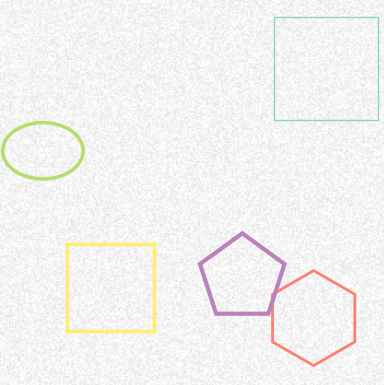[{"shape": "square", "thickness": 1, "radius": 0.67, "center": [0.847, 0.821]}, {"shape": "hexagon", "thickness": 2, "radius": 0.62, "center": [0.815, 0.174]}, {"shape": "oval", "thickness": 2.5, "radius": 0.52, "center": [0.111, 0.608]}, {"shape": "pentagon", "thickness": 3, "radius": 0.58, "center": [0.629, 0.279]}, {"shape": "square", "thickness": 2.5, "radius": 0.56, "center": [0.286, 0.253]}]